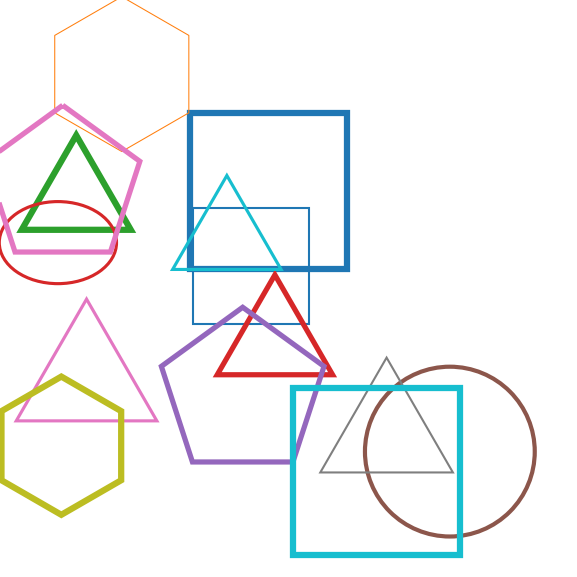[{"shape": "square", "thickness": 1, "radius": 0.5, "center": [0.435, 0.539]}, {"shape": "square", "thickness": 3, "radius": 0.68, "center": [0.465, 0.668]}, {"shape": "hexagon", "thickness": 0.5, "radius": 0.67, "center": [0.211, 0.871]}, {"shape": "triangle", "thickness": 3, "radius": 0.55, "center": [0.132, 0.656]}, {"shape": "triangle", "thickness": 2.5, "radius": 0.58, "center": [0.476, 0.408]}, {"shape": "oval", "thickness": 1.5, "radius": 0.51, "center": [0.1, 0.579]}, {"shape": "pentagon", "thickness": 2.5, "radius": 0.74, "center": [0.42, 0.319]}, {"shape": "circle", "thickness": 2, "radius": 0.74, "center": [0.779, 0.217]}, {"shape": "pentagon", "thickness": 2.5, "radius": 0.7, "center": [0.109, 0.676]}, {"shape": "triangle", "thickness": 1.5, "radius": 0.7, "center": [0.15, 0.341]}, {"shape": "triangle", "thickness": 1, "radius": 0.66, "center": [0.669, 0.247]}, {"shape": "hexagon", "thickness": 3, "radius": 0.6, "center": [0.106, 0.227]}, {"shape": "triangle", "thickness": 1.5, "radius": 0.54, "center": [0.393, 0.587]}, {"shape": "square", "thickness": 3, "radius": 0.72, "center": [0.652, 0.183]}]